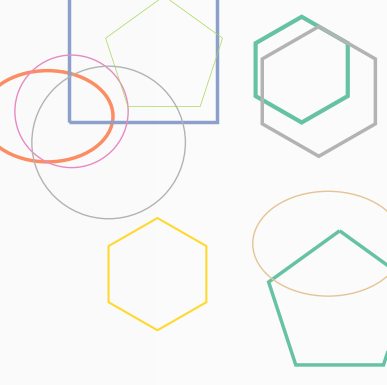[{"shape": "hexagon", "thickness": 3, "radius": 0.69, "center": [0.779, 0.819]}, {"shape": "pentagon", "thickness": 2.5, "radius": 0.96, "center": [0.876, 0.208]}, {"shape": "oval", "thickness": 2.5, "radius": 0.85, "center": [0.122, 0.698]}, {"shape": "square", "thickness": 2.5, "radius": 0.96, "center": [0.369, 0.874]}, {"shape": "circle", "thickness": 1, "radius": 0.73, "center": [0.185, 0.711]}, {"shape": "pentagon", "thickness": 0.5, "radius": 0.79, "center": [0.423, 0.852]}, {"shape": "hexagon", "thickness": 1.5, "radius": 0.73, "center": [0.406, 0.288]}, {"shape": "oval", "thickness": 1, "radius": 0.97, "center": [0.847, 0.367]}, {"shape": "hexagon", "thickness": 2.5, "radius": 0.84, "center": [0.823, 0.763]}, {"shape": "circle", "thickness": 1, "radius": 0.99, "center": [0.28, 0.63]}]